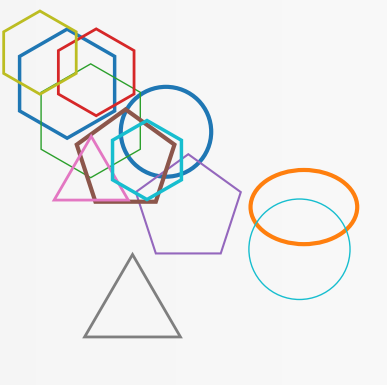[{"shape": "hexagon", "thickness": 2.5, "radius": 0.71, "center": [0.173, 0.783]}, {"shape": "circle", "thickness": 3, "radius": 0.58, "center": [0.428, 0.658]}, {"shape": "oval", "thickness": 3, "radius": 0.69, "center": [0.784, 0.462]}, {"shape": "hexagon", "thickness": 1, "radius": 0.74, "center": [0.234, 0.686]}, {"shape": "hexagon", "thickness": 2, "radius": 0.56, "center": [0.248, 0.812]}, {"shape": "pentagon", "thickness": 1.5, "radius": 0.71, "center": [0.486, 0.457]}, {"shape": "pentagon", "thickness": 3, "radius": 0.66, "center": [0.324, 0.583]}, {"shape": "triangle", "thickness": 2, "radius": 0.55, "center": [0.235, 0.536]}, {"shape": "triangle", "thickness": 2, "radius": 0.71, "center": [0.342, 0.196]}, {"shape": "hexagon", "thickness": 2, "radius": 0.54, "center": [0.103, 0.863]}, {"shape": "circle", "thickness": 1, "radius": 0.65, "center": [0.773, 0.353]}, {"shape": "hexagon", "thickness": 2.5, "radius": 0.51, "center": [0.379, 0.584]}]